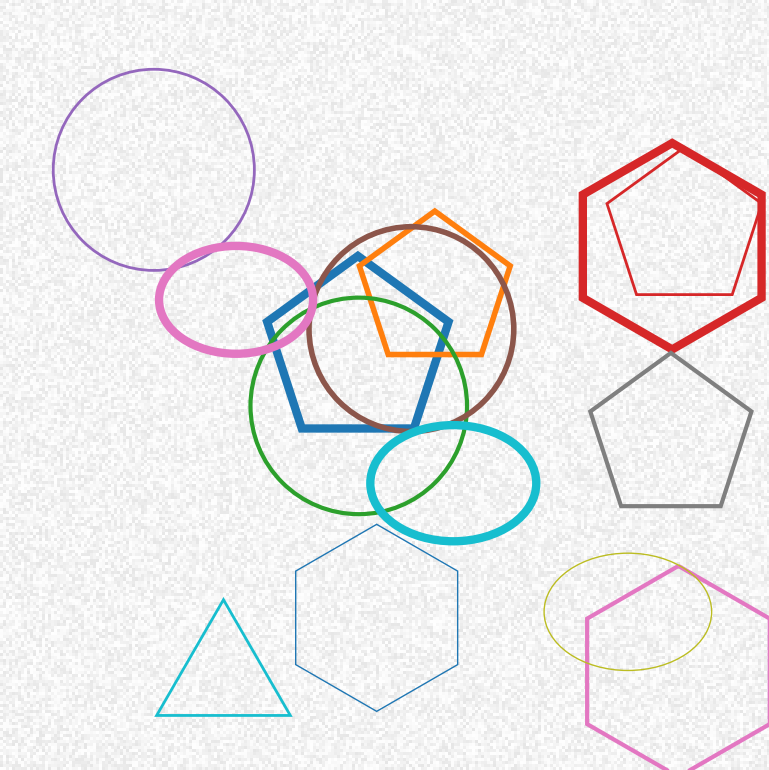[{"shape": "hexagon", "thickness": 0.5, "radius": 0.61, "center": [0.489, 0.198]}, {"shape": "pentagon", "thickness": 3, "radius": 0.62, "center": [0.465, 0.544]}, {"shape": "pentagon", "thickness": 2, "radius": 0.51, "center": [0.565, 0.623]}, {"shape": "circle", "thickness": 1.5, "radius": 0.7, "center": [0.466, 0.473]}, {"shape": "pentagon", "thickness": 1, "radius": 0.53, "center": [0.889, 0.703]}, {"shape": "hexagon", "thickness": 3, "radius": 0.67, "center": [0.873, 0.68]}, {"shape": "circle", "thickness": 1, "radius": 0.65, "center": [0.2, 0.779]}, {"shape": "circle", "thickness": 2, "radius": 0.66, "center": [0.534, 0.573]}, {"shape": "oval", "thickness": 3, "radius": 0.5, "center": [0.307, 0.611]}, {"shape": "hexagon", "thickness": 1.5, "radius": 0.68, "center": [0.881, 0.128]}, {"shape": "pentagon", "thickness": 1.5, "radius": 0.55, "center": [0.871, 0.432]}, {"shape": "oval", "thickness": 0.5, "radius": 0.54, "center": [0.815, 0.205]}, {"shape": "triangle", "thickness": 1, "radius": 0.5, "center": [0.29, 0.121]}, {"shape": "oval", "thickness": 3, "radius": 0.54, "center": [0.589, 0.372]}]